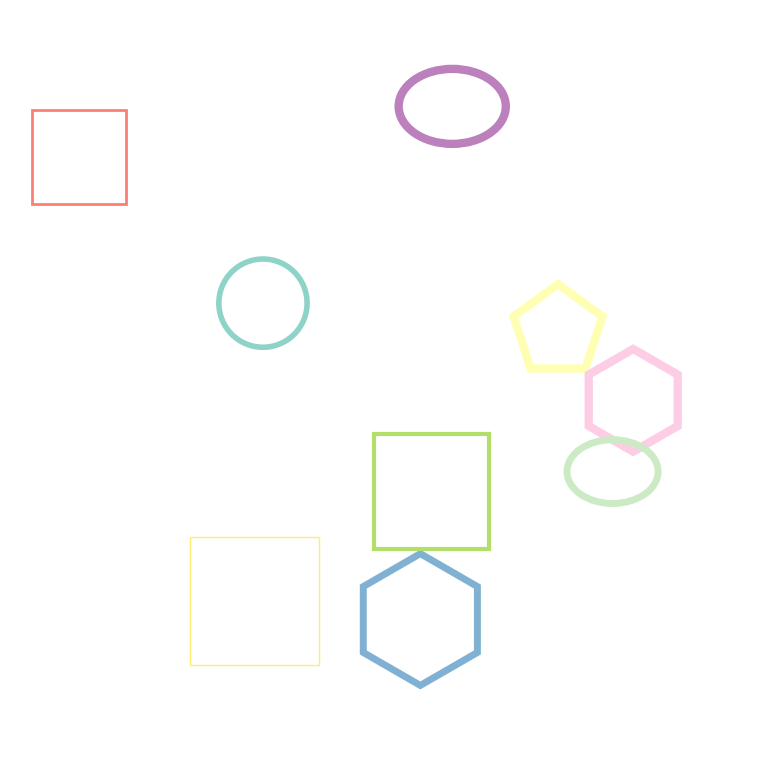[{"shape": "circle", "thickness": 2, "radius": 0.29, "center": [0.342, 0.606]}, {"shape": "pentagon", "thickness": 3, "radius": 0.3, "center": [0.725, 0.57]}, {"shape": "square", "thickness": 1, "radius": 0.31, "center": [0.103, 0.796]}, {"shape": "hexagon", "thickness": 2.5, "radius": 0.43, "center": [0.546, 0.195]}, {"shape": "square", "thickness": 1.5, "radius": 0.38, "center": [0.56, 0.362]}, {"shape": "hexagon", "thickness": 3, "radius": 0.33, "center": [0.822, 0.48]}, {"shape": "oval", "thickness": 3, "radius": 0.35, "center": [0.587, 0.862]}, {"shape": "oval", "thickness": 2.5, "radius": 0.3, "center": [0.796, 0.388]}, {"shape": "square", "thickness": 0.5, "radius": 0.42, "center": [0.33, 0.22]}]